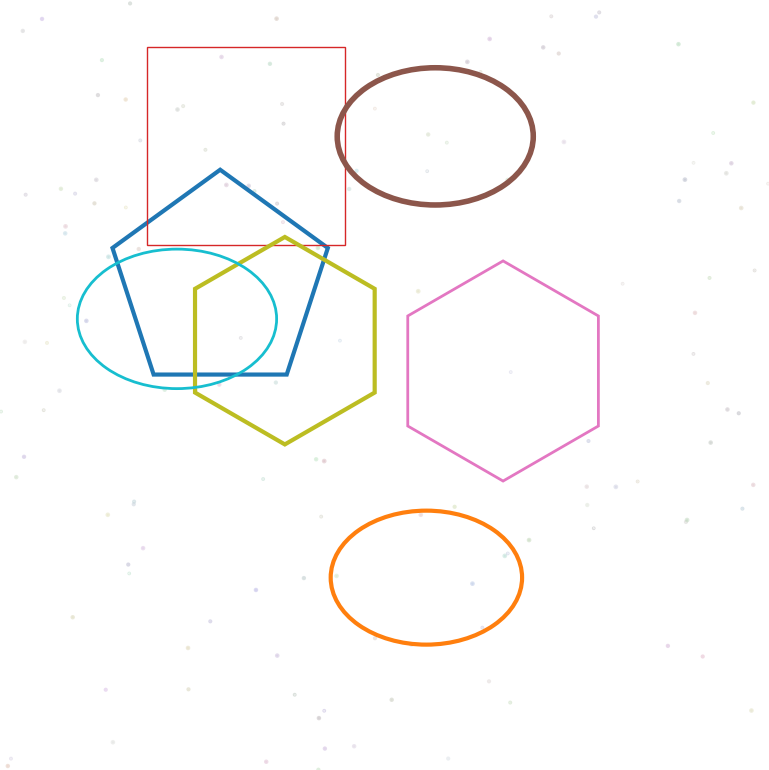[{"shape": "pentagon", "thickness": 1.5, "radius": 0.74, "center": [0.286, 0.633]}, {"shape": "oval", "thickness": 1.5, "radius": 0.62, "center": [0.554, 0.25]}, {"shape": "square", "thickness": 0.5, "radius": 0.64, "center": [0.32, 0.811]}, {"shape": "oval", "thickness": 2, "radius": 0.64, "center": [0.565, 0.823]}, {"shape": "hexagon", "thickness": 1, "radius": 0.71, "center": [0.653, 0.518]}, {"shape": "hexagon", "thickness": 1.5, "radius": 0.67, "center": [0.37, 0.558]}, {"shape": "oval", "thickness": 1, "radius": 0.65, "center": [0.23, 0.586]}]